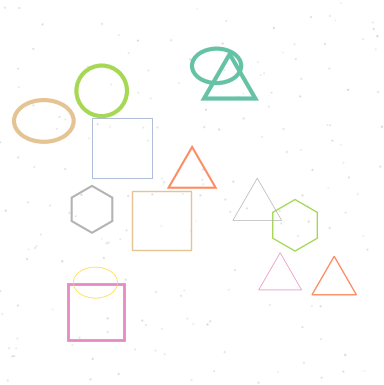[{"shape": "oval", "thickness": 3, "radius": 0.32, "center": [0.563, 0.829]}, {"shape": "triangle", "thickness": 3, "radius": 0.38, "center": [0.597, 0.783]}, {"shape": "triangle", "thickness": 1.5, "radius": 0.35, "center": [0.499, 0.548]}, {"shape": "triangle", "thickness": 1, "radius": 0.33, "center": [0.868, 0.268]}, {"shape": "square", "thickness": 0.5, "radius": 0.39, "center": [0.317, 0.615]}, {"shape": "square", "thickness": 2, "radius": 0.36, "center": [0.249, 0.19]}, {"shape": "triangle", "thickness": 0.5, "radius": 0.32, "center": [0.728, 0.279]}, {"shape": "hexagon", "thickness": 1, "radius": 0.33, "center": [0.766, 0.415]}, {"shape": "circle", "thickness": 3, "radius": 0.33, "center": [0.264, 0.764]}, {"shape": "oval", "thickness": 0.5, "radius": 0.29, "center": [0.248, 0.266]}, {"shape": "oval", "thickness": 3, "radius": 0.39, "center": [0.114, 0.686]}, {"shape": "square", "thickness": 1, "radius": 0.38, "center": [0.42, 0.428]}, {"shape": "triangle", "thickness": 0.5, "radius": 0.37, "center": [0.668, 0.464]}, {"shape": "hexagon", "thickness": 1.5, "radius": 0.3, "center": [0.239, 0.456]}]